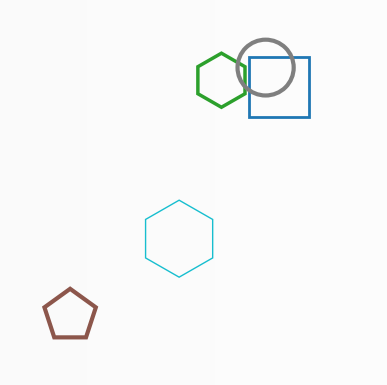[{"shape": "square", "thickness": 2, "radius": 0.39, "center": [0.72, 0.774]}, {"shape": "hexagon", "thickness": 2.5, "radius": 0.35, "center": [0.571, 0.792]}, {"shape": "pentagon", "thickness": 3, "radius": 0.35, "center": [0.181, 0.18]}, {"shape": "circle", "thickness": 3, "radius": 0.36, "center": [0.685, 0.824]}, {"shape": "hexagon", "thickness": 1, "radius": 0.5, "center": [0.462, 0.38]}]